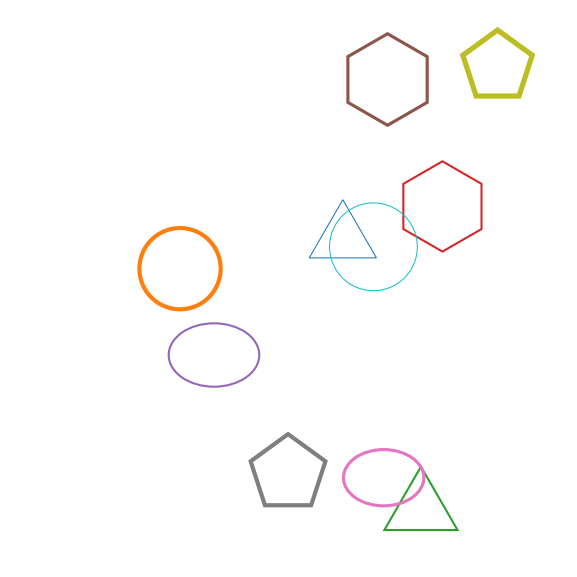[{"shape": "triangle", "thickness": 0.5, "radius": 0.34, "center": [0.594, 0.586]}, {"shape": "circle", "thickness": 2, "radius": 0.35, "center": [0.312, 0.534]}, {"shape": "triangle", "thickness": 1, "radius": 0.37, "center": [0.729, 0.118]}, {"shape": "hexagon", "thickness": 1, "radius": 0.39, "center": [0.766, 0.642]}, {"shape": "oval", "thickness": 1, "radius": 0.39, "center": [0.371, 0.384]}, {"shape": "hexagon", "thickness": 1.5, "radius": 0.4, "center": [0.671, 0.861]}, {"shape": "oval", "thickness": 1.5, "radius": 0.35, "center": [0.664, 0.172]}, {"shape": "pentagon", "thickness": 2, "radius": 0.34, "center": [0.499, 0.179]}, {"shape": "pentagon", "thickness": 2.5, "radius": 0.32, "center": [0.862, 0.884]}, {"shape": "circle", "thickness": 0.5, "radius": 0.38, "center": [0.647, 0.572]}]